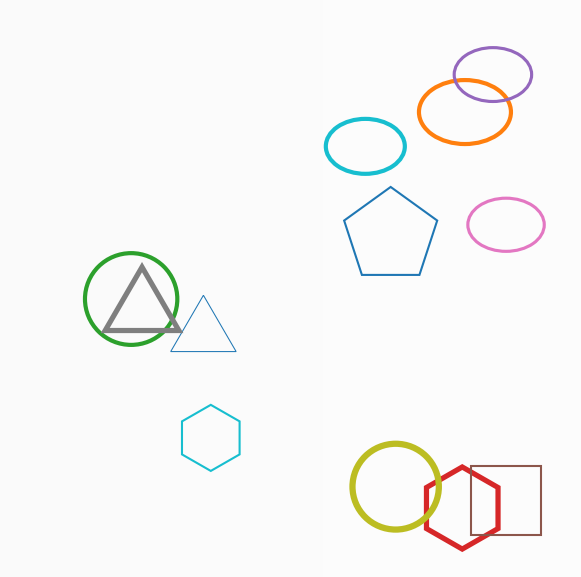[{"shape": "pentagon", "thickness": 1, "radius": 0.42, "center": [0.672, 0.591]}, {"shape": "triangle", "thickness": 0.5, "radius": 0.32, "center": [0.35, 0.423]}, {"shape": "oval", "thickness": 2, "radius": 0.4, "center": [0.8, 0.805]}, {"shape": "circle", "thickness": 2, "radius": 0.4, "center": [0.226, 0.481]}, {"shape": "hexagon", "thickness": 2.5, "radius": 0.36, "center": [0.795, 0.119]}, {"shape": "oval", "thickness": 1.5, "radius": 0.33, "center": [0.848, 0.87]}, {"shape": "square", "thickness": 1, "radius": 0.3, "center": [0.87, 0.133]}, {"shape": "oval", "thickness": 1.5, "radius": 0.33, "center": [0.871, 0.61]}, {"shape": "triangle", "thickness": 2.5, "radius": 0.37, "center": [0.244, 0.463]}, {"shape": "circle", "thickness": 3, "radius": 0.37, "center": [0.681, 0.156]}, {"shape": "hexagon", "thickness": 1, "radius": 0.29, "center": [0.363, 0.241]}, {"shape": "oval", "thickness": 2, "radius": 0.34, "center": [0.629, 0.746]}]